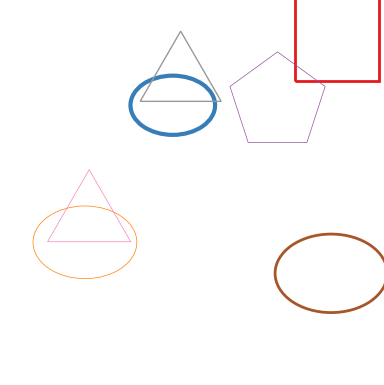[{"shape": "square", "thickness": 2, "radius": 0.54, "center": [0.875, 0.898]}, {"shape": "oval", "thickness": 3, "radius": 0.55, "center": [0.449, 0.727]}, {"shape": "pentagon", "thickness": 0.5, "radius": 0.65, "center": [0.721, 0.735]}, {"shape": "oval", "thickness": 0.5, "radius": 0.67, "center": [0.221, 0.371]}, {"shape": "oval", "thickness": 2, "radius": 0.73, "center": [0.86, 0.29]}, {"shape": "triangle", "thickness": 0.5, "radius": 0.62, "center": [0.232, 0.435]}, {"shape": "triangle", "thickness": 1, "radius": 0.61, "center": [0.469, 0.798]}]